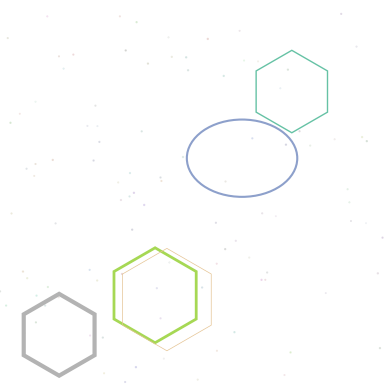[{"shape": "hexagon", "thickness": 1, "radius": 0.54, "center": [0.758, 0.762]}, {"shape": "oval", "thickness": 1.5, "radius": 0.72, "center": [0.629, 0.589]}, {"shape": "hexagon", "thickness": 2, "radius": 0.62, "center": [0.403, 0.233]}, {"shape": "hexagon", "thickness": 0.5, "radius": 0.66, "center": [0.434, 0.222]}, {"shape": "hexagon", "thickness": 3, "radius": 0.53, "center": [0.154, 0.13]}]